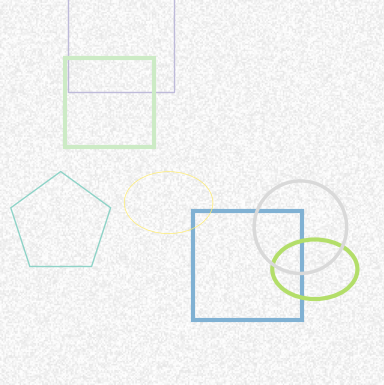[{"shape": "pentagon", "thickness": 1, "radius": 0.68, "center": [0.158, 0.418]}, {"shape": "square", "thickness": 1, "radius": 0.68, "center": [0.315, 0.899]}, {"shape": "square", "thickness": 3, "radius": 0.71, "center": [0.642, 0.311]}, {"shape": "oval", "thickness": 3, "radius": 0.55, "center": [0.818, 0.301]}, {"shape": "circle", "thickness": 2.5, "radius": 0.6, "center": [0.78, 0.41]}, {"shape": "square", "thickness": 3, "radius": 0.58, "center": [0.283, 0.734]}, {"shape": "oval", "thickness": 0.5, "radius": 0.58, "center": [0.438, 0.474]}]